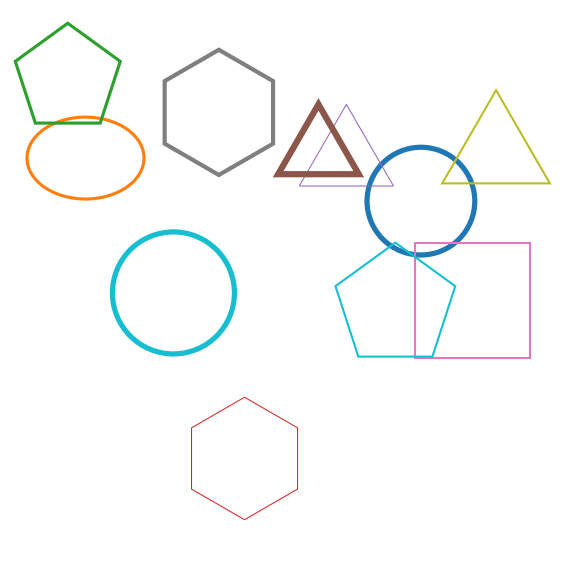[{"shape": "circle", "thickness": 2.5, "radius": 0.47, "center": [0.729, 0.651]}, {"shape": "oval", "thickness": 1.5, "radius": 0.51, "center": [0.148, 0.725]}, {"shape": "pentagon", "thickness": 1.5, "radius": 0.48, "center": [0.117, 0.863]}, {"shape": "hexagon", "thickness": 0.5, "radius": 0.53, "center": [0.423, 0.205]}, {"shape": "triangle", "thickness": 0.5, "radius": 0.47, "center": [0.6, 0.724]}, {"shape": "triangle", "thickness": 3, "radius": 0.4, "center": [0.551, 0.738]}, {"shape": "square", "thickness": 1, "radius": 0.5, "center": [0.819, 0.479]}, {"shape": "hexagon", "thickness": 2, "radius": 0.54, "center": [0.379, 0.805]}, {"shape": "triangle", "thickness": 1, "radius": 0.54, "center": [0.859, 0.735]}, {"shape": "circle", "thickness": 2.5, "radius": 0.53, "center": [0.3, 0.492]}, {"shape": "pentagon", "thickness": 1, "radius": 0.55, "center": [0.685, 0.47]}]